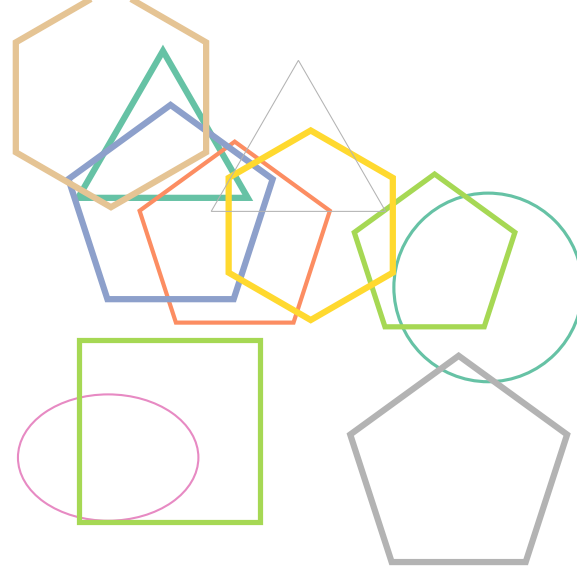[{"shape": "circle", "thickness": 1.5, "radius": 0.82, "center": [0.845, 0.501]}, {"shape": "triangle", "thickness": 3, "radius": 0.85, "center": [0.282, 0.741]}, {"shape": "pentagon", "thickness": 2, "radius": 0.87, "center": [0.406, 0.581]}, {"shape": "pentagon", "thickness": 3, "radius": 0.93, "center": [0.295, 0.632]}, {"shape": "oval", "thickness": 1, "radius": 0.78, "center": [0.187, 0.207]}, {"shape": "pentagon", "thickness": 2.5, "radius": 0.73, "center": [0.753, 0.552]}, {"shape": "square", "thickness": 2.5, "radius": 0.79, "center": [0.293, 0.253]}, {"shape": "hexagon", "thickness": 3, "radius": 0.82, "center": [0.538, 0.609]}, {"shape": "hexagon", "thickness": 3, "radius": 0.95, "center": [0.192, 0.831]}, {"shape": "triangle", "thickness": 0.5, "radius": 0.87, "center": [0.517, 0.72]}, {"shape": "pentagon", "thickness": 3, "radius": 0.99, "center": [0.794, 0.186]}]